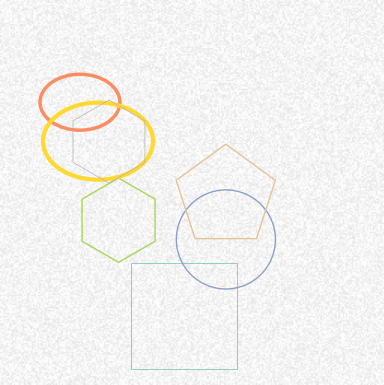[{"shape": "square", "thickness": 0.5, "radius": 0.69, "center": [0.477, 0.18]}, {"shape": "oval", "thickness": 2.5, "radius": 0.52, "center": [0.208, 0.735]}, {"shape": "circle", "thickness": 1, "radius": 0.64, "center": [0.587, 0.378]}, {"shape": "hexagon", "thickness": 1, "radius": 0.55, "center": [0.308, 0.428]}, {"shape": "oval", "thickness": 3, "radius": 0.71, "center": [0.255, 0.633]}, {"shape": "pentagon", "thickness": 1, "radius": 0.68, "center": [0.586, 0.49]}, {"shape": "hexagon", "thickness": 0.5, "radius": 0.54, "center": [0.283, 0.632]}]